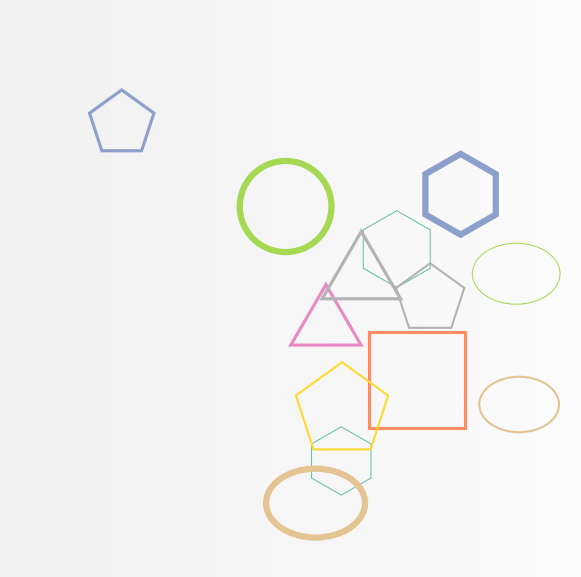[{"shape": "hexagon", "thickness": 0.5, "radius": 0.33, "center": [0.683, 0.568]}, {"shape": "hexagon", "thickness": 0.5, "radius": 0.3, "center": [0.587, 0.201]}, {"shape": "square", "thickness": 1.5, "radius": 0.42, "center": [0.717, 0.341]}, {"shape": "hexagon", "thickness": 3, "radius": 0.35, "center": [0.792, 0.663]}, {"shape": "pentagon", "thickness": 1.5, "radius": 0.29, "center": [0.209, 0.785]}, {"shape": "triangle", "thickness": 1.5, "radius": 0.35, "center": [0.561, 0.437]}, {"shape": "circle", "thickness": 3, "radius": 0.39, "center": [0.491, 0.642]}, {"shape": "oval", "thickness": 0.5, "radius": 0.38, "center": [0.888, 0.525]}, {"shape": "pentagon", "thickness": 1, "radius": 0.42, "center": [0.588, 0.288]}, {"shape": "oval", "thickness": 3, "radius": 0.43, "center": [0.543, 0.128]}, {"shape": "oval", "thickness": 1, "radius": 0.34, "center": [0.893, 0.299]}, {"shape": "pentagon", "thickness": 1, "radius": 0.31, "center": [0.74, 0.481]}, {"shape": "triangle", "thickness": 1.5, "radius": 0.39, "center": [0.622, 0.521]}]